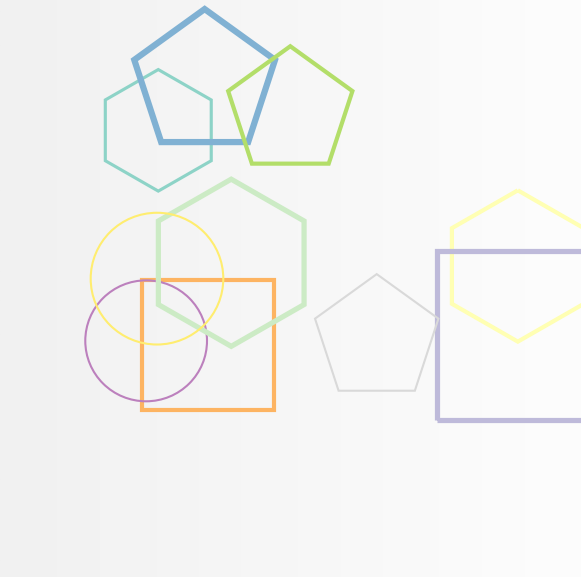[{"shape": "hexagon", "thickness": 1.5, "radius": 0.53, "center": [0.272, 0.773]}, {"shape": "hexagon", "thickness": 2, "radius": 0.65, "center": [0.891, 0.539]}, {"shape": "square", "thickness": 2.5, "radius": 0.73, "center": [0.897, 0.418]}, {"shape": "pentagon", "thickness": 3, "radius": 0.64, "center": [0.352, 0.856]}, {"shape": "square", "thickness": 2, "radius": 0.57, "center": [0.358, 0.402]}, {"shape": "pentagon", "thickness": 2, "radius": 0.56, "center": [0.499, 0.807]}, {"shape": "pentagon", "thickness": 1, "radius": 0.56, "center": [0.648, 0.413]}, {"shape": "circle", "thickness": 1, "radius": 0.52, "center": [0.251, 0.409]}, {"shape": "hexagon", "thickness": 2.5, "radius": 0.72, "center": [0.398, 0.544]}, {"shape": "circle", "thickness": 1, "radius": 0.57, "center": [0.27, 0.517]}]